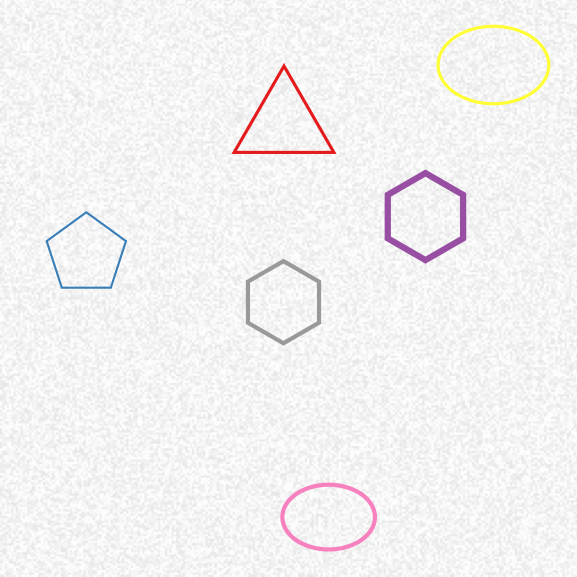[{"shape": "triangle", "thickness": 1.5, "radius": 0.5, "center": [0.492, 0.785]}, {"shape": "pentagon", "thickness": 1, "radius": 0.36, "center": [0.149, 0.559]}, {"shape": "hexagon", "thickness": 3, "radius": 0.38, "center": [0.737, 0.624]}, {"shape": "oval", "thickness": 1.5, "radius": 0.48, "center": [0.854, 0.887]}, {"shape": "oval", "thickness": 2, "radius": 0.4, "center": [0.569, 0.104]}, {"shape": "hexagon", "thickness": 2, "radius": 0.36, "center": [0.491, 0.476]}]